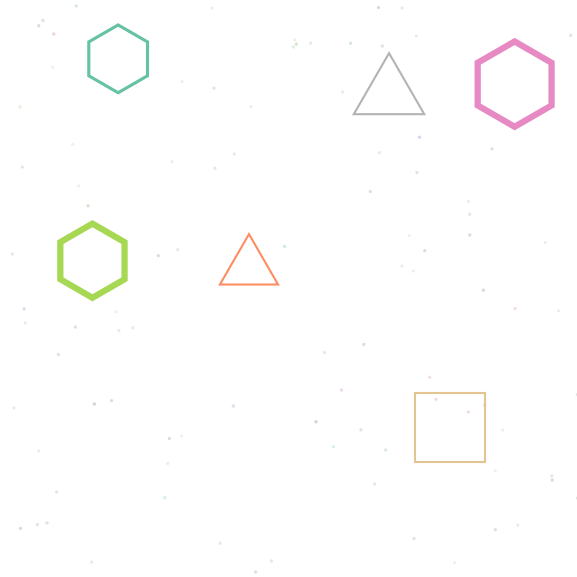[{"shape": "hexagon", "thickness": 1.5, "radius": 0.29, "center": [0.205, 0.897]}, {"shape": "triangle", "thickness": 1, "radius": 0.29, "center": [0.431, 0.536]}, {"shape": "hexagon", "thickness": 3, "radius": 0.37, "center": [0.891, 0.853]}, {"shape": "hexagon", "thickness": 3, "radius": 0.32, "center": [0.16, 0.548]}, {"shape": "square", "thickness": 1, "radius": 0.3, "center": [0.779, 0.259]}, {"shape": "triangle", "thickness": 1, "radius": 0.35, "center": [0.674, 0.837]}]